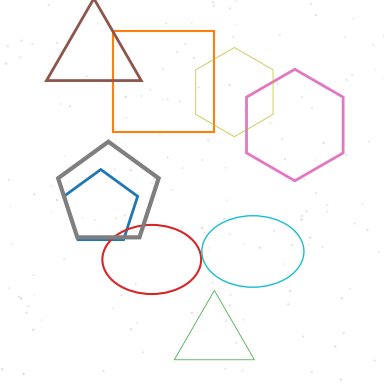[{"shape": "pentagon", "thickness": 2, "radius": 0.5, "center": [0.262, 0.459]}, {"shape": "square", "thickness": 1.5, "radius": 0.65, "center": [0.424, 0.789]}, {"shape": "triangle", "thickness": 0.5, "radius": 0.6, "center": [0.557, 0.126]}, {"shape": "oval", "thickness": 1.5, "radius": 0.64, "center": [0.394, 0.326]}, {"shape": "triangle", "thickness": 2, "radius": 0.71, "center": [0.244, 0.862]}, {"shape": "hexagon", "thickness": 2, "radius": 0.72, "center": [0.766, 0.675]}, {"shape": "pentagon", "thickness": 3, "radius": 0.69, "center": [0.282, 0.495]}, {"shape": "hexagon", "thickness": 0.5, "radius": 0.58, "center": [0.609, 0.761]}, {"shape": "oval", "thickness": 1, "radius": 0.66, "center": [0.657, 0.347]}]